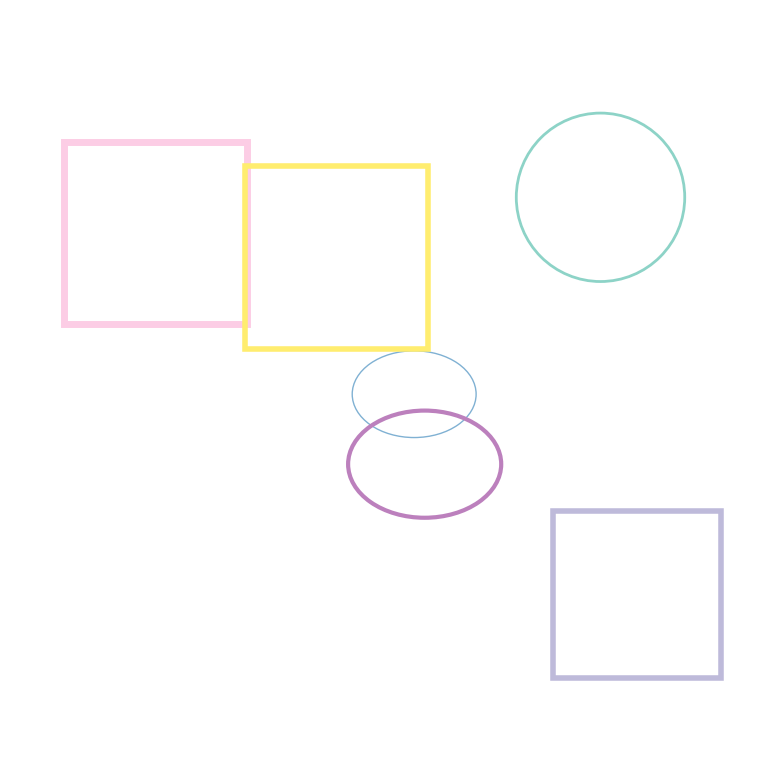[{"shape": "circle", "thickness": 1, "radius": 0.55, "center": [0.78, 0.744]}, {"shape": "square", "thickness": 2, "radius": 0.54, "center": [0.827, 0.228]}, {"shape": "oval", "thickness": 0.5, "radius": 0.4, "center": [0.538, 0.488]}, {"shape": "square", "thickness": 2.5, "radius": 0.59, "center": [0.202, 0.697]}, {"shape": "oval", "thickness": 1.5, "radius": 0.5, "center": [0.552, 0.397]}, {"shape": "square", "thickness": 2, "radius": 0.59, "center": [0.438, 0.665]}]